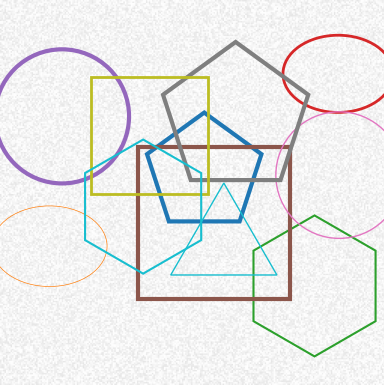[{"shape": "pentagon", "thickness": 3, "radius": 0.78, "center": [0.53, 0.551]}, {"shape": "oval", "thickness": 0.5, "radius": 0.75, "center": [0.129, 0.36]}, {"shape": "hexagon", "thickness": 1.5, "radius": 0.92, "center": [0.817, 0.257]}, {"shape": "oval", "thickness": 2, "radius": 0.72, "center": [0.878, 0.808]}, {"shape": "circle", "thickness": 3, "radius": 0.87, "center": [0.161, 0.698]}, {"shape": "square", "thickness": 3, "radius": 0.99, "center": [0.556, 0.421]}, {"shape": "circle", "thickness": 1, "radius": 0.82, "center": [0.881, 0.545]}, {"shape": "pentagon", "thickness": 3, "radius": 0.99, "center": [0.612, 0.693]}, {"shape": "square", "thickness": 2, "radius": 0.76, "center": [0.388, 0.648]}, {"shape": "hexagon", "thickness": 1.5, "radius": 0.87, "center": [0.372, 0.463]}, {"shape": "triangle", "thickness": 1, "radius": 0.8, "center": [0.581, 0.365]}]